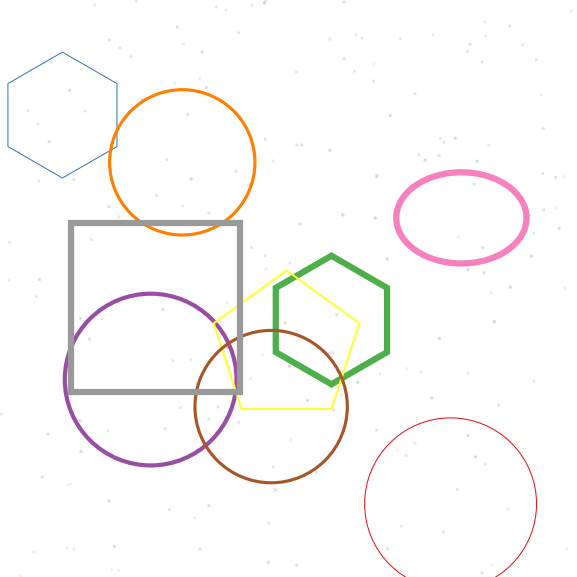[{"shape": "circle", "thickness": 0.5, "radius": 0.74, "center": [0.78, 0.127]}, {"shape": "hexagon", "thickness": 0.5, "radius": 0.55, "center": [0.108, 0.8]}, {"shape": "hexagon", "thickness": 3, "radius": 0.56, "center": [0.574, 0.445]}, {"shape": "circle", "thickness": 2, "radius": 0.74, "center": [0.261, 0.342]}, {"shape": "circle", "thickness": 1.5, "radius": 0.63, "center": [0.316, 0.718]}, {"shape": "pentagon", "thickness": 1, "radius": 0.66, "center": [0.496, 0.398]}, {"shape": "circle", "thickness": 1.5, "radius": 0.66, "center": [0.469, 0.295]}, {"shape": "oval", "thickness": 3, "radius": 0.56, "center": [0.799, 0.622]}, {"shape": "square", "thickness": 3, "radius": 0.73, "center": [0.269, 0.467]}]